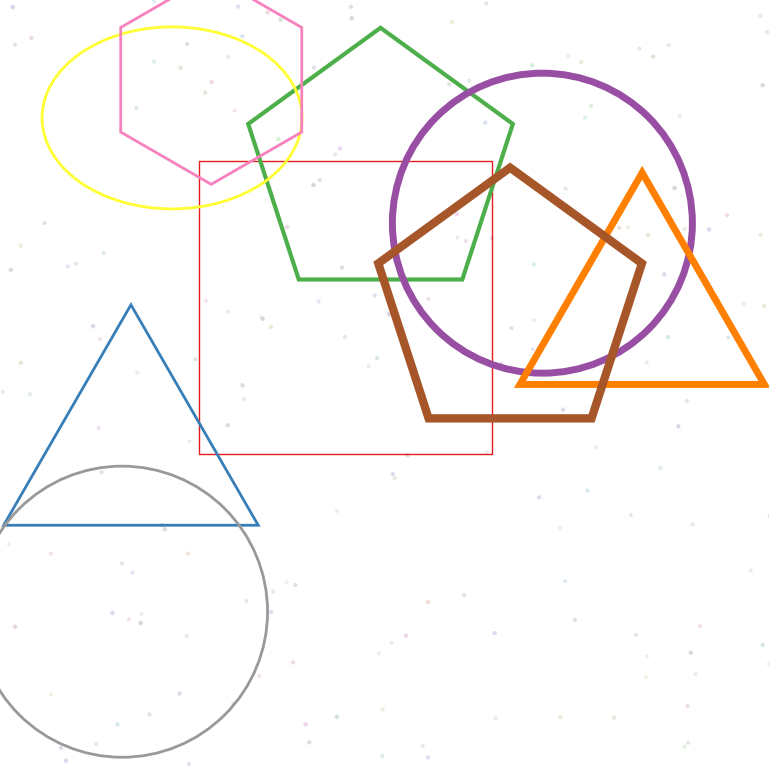[{"shape": "square", "thickness": 0.5, "radius": 0.95, "center": [0.448, 0.6]}, {"shape": "triangle", "thickness": 1, "radius": 0.95, "center": [0.17, 0.413]}, {"shape": "pentagon", "thickness": 1.5, "radius": 0.9, "center": [0.494, 0.783]}, {"shape": "circle", "thickness": 2.5, "radius": 0.97, "center": [0.704, 0.71]}, {"shape": "triangle", "thickness": 2.5, "radius": 0.92, "center": [0.834, 0.592]}, {"shape": "oval", "thickness": 1, "radius": 0.84, "center": [0.223, 0.847]}, {"shape": "pentagon", "thickness": 3, "radius": 0.9, "center": [0.662, 0.602]}, {"shape": "hexagon", "thickness": 1, "radius": 0.68, "center": [0.274, 0.896]}, {"shape": "circle", "thickness": 1, "radius": 0.95, "center": [0.158, 0.206]}]